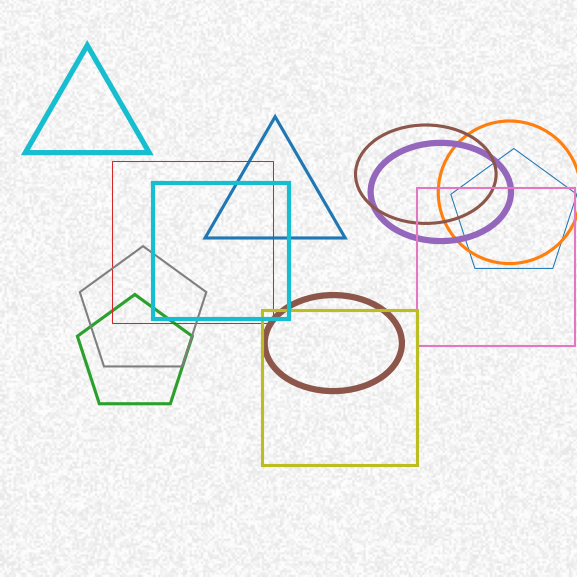[{"shape": "triangle", "thickness": 1.5, "radius": 0.7, "center": [0.476, 0.657]}, {"shape": "pentagon", "thickness": 0.5, "radius": 0.57, "center": [0.89, 0.627]}, {"shape": "circle", "thickness": 1.5, "radius": 0.62, "center": [0.882, 0.666]}, {"shape": "pentagon", "thickness": 1.5, "radius": 0.52, "center": [0.233, 0.385]}, {"shape": "square", "thickness": 0.5, "radius": 0.7, "center": [0.333, 0.581]}, {"shape": "oval", "thickness": 3, "radius": 0.61, "center": [0.763, 0.667]}, {"shape": "oval", "thickness": 3, "radius": 0.59, "center": [0.577, 0.405]}, {"shape": "oval", "thickness": 1.5, "radius": 0.61, "center": [0.737, 0.697]}, {"shape": "square", "thickness": 1, "radius": 0.68, "center": [0.859, 0.537]}, {"shape": "pentagon", "thickness": 1, "radius": 0.58, "center": [0.248, 0.458]}, {"shape": "square", "thickness": 1.5, "radius": 0.67, "center": [0.588, 0.329]}, {"shape": "square", "thickness": 2, "radius": 0.59, "center": [0.383, 0.564]}, {"shape": "triangle", "thickness": 2.5, "radius": 0.62, "center": [0.151, 0.797]}]